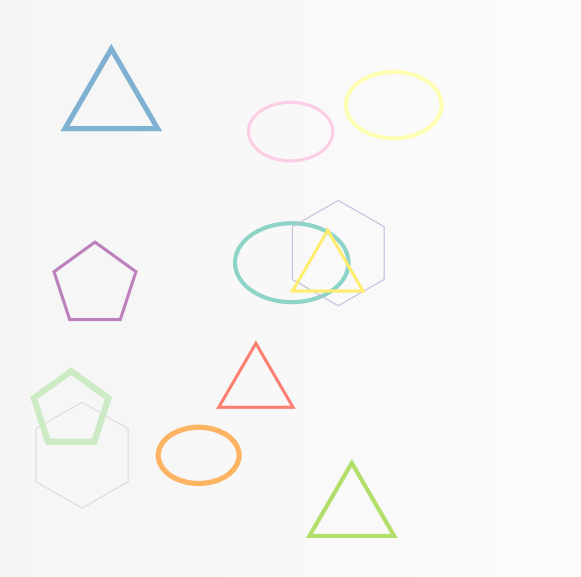[{"shape": "oval", "thickness": 2, "radius": 0.49, "center": [0.502, 0.544]}, {"shape": "oval", "thickness": 2, "radius": 0.41, "center": [0.677, 0.817]}, {"shape": "hexagon", "thickness": 0.5, "radius": 0.46, "center": [0.582, 0.561]}, {"shape": "triangle", "thickness": 1.5, "radius": 0.37, "center": [0.44, 0.331]}, {"shape": "triangle", "thickness": 2.5, "radius": 0.46, "center": [0.192, 0.822]}, {"shape": "oval", "thickness": 2.5, "radius": 0.35, "center": [0.342, 0.211]}, {"shape": "triangle", "thickness": 2, "radius": 0.42, "center": [0.605, 0.113]}, {"shape": "oval", "thickness": 1.5, "radius": 0.36, "center": [0.5, 0.771]}, {"shape": "hexagon", "thickness": 0.5, "radius": 0.46, "center": [0.141, 0.211]}, {"shape": "pentagon", "thickness": 1.5, "radius": 0.37, "center": [0.163, 0.506]}, {"shape": "pentagon", "thickness": 3, "radius": 0.34, "center": [0.122, 0.289]}, {"shape": "triangle", "thickness": 1.5, "radius": 0.35, "center": [0.564, 0.53]}]